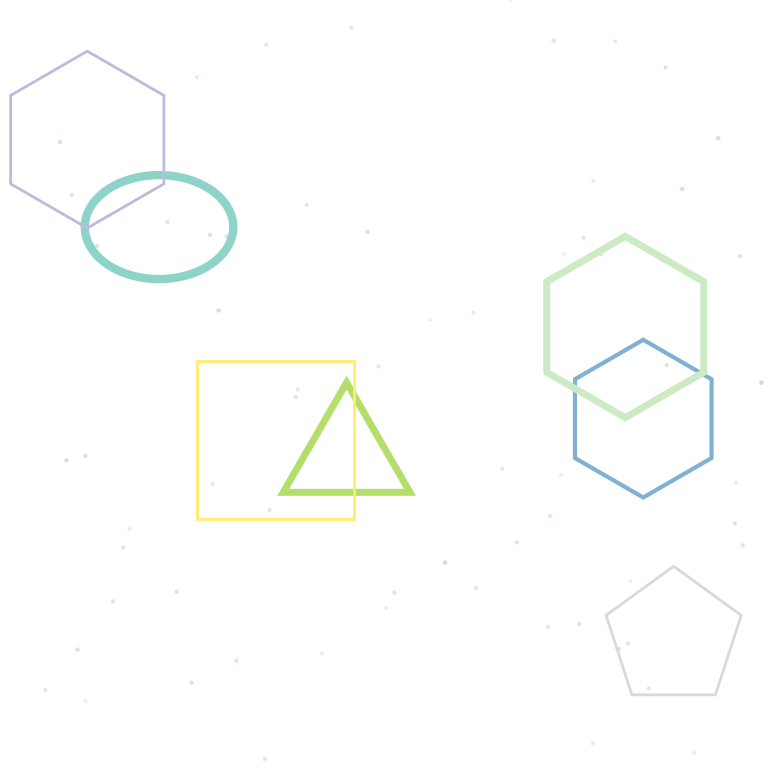[{"shape": "oval", "thickness": 3, "radius": 0.48, "center": [0.207, 0.705]}, {"shape": "hexagon", "thickness": 1, "radius": 0.57, "center": [0.113, 0.819]}, {"shape": "hexagon", "thickness": 1.5, "radius": 0.51, "center": [0.835, 0.456]}, {"shape": "triangle", "thickness": 2.5, "radius": 0.48, "center": [0.45, 0.408]}, {"shape": "pentagon", "thickness": 1, "radius": 0.46, "center": [0.875, 0.172]}, {"shape": "hexagon", "thickness": 2.5, "radius": 0.59, "center": [0.812, 0.575]}, {"shape": "square", "thickness": 1, "radius": 0.51, "center": [0.358, 0.428]}]